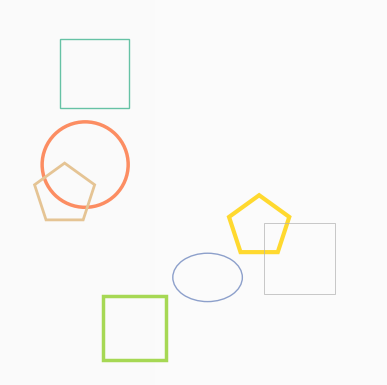[{"shape": "square", "thickness": 1, "radius": 0.45, "center": [0.244, 0.809]}, {"shape": "circle", "thickness": 2.5, "radius": 0.56, "center": [0.22, 0.573]}, {"shape": "oval", "thickness": 1, "radius": 0.45, "center": [0.536, 0.279]}, {"shape": "square", "thickness": 2.5, "radius": 0.41, "center": [0.347, 0.148]}, {"shape": "pentagon", "thickness": 3, "radius": 0.41, "center": [0.669, 0.411]}, {"shape": "pentagon", "thickness": 2, "radius": 0.41, "center": [0.167, 0.495]}, {"shape": "square", "thickness": 0.5, "radius": 0.46, "center": [0.773, 0.328]}]